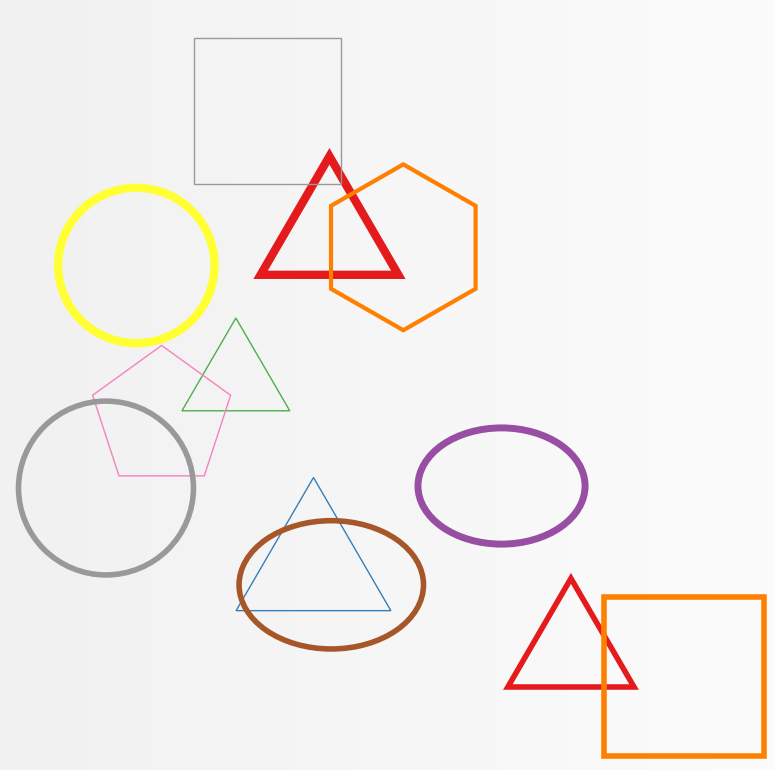[{"shape": "triangle", "thickness": 2, "radius": 0.47, "center": [0.737, 0.155]}, {"shape": "triangle", "thickness": 3, "radius": 0.51, "center": [0.425, 0.694]}, {"shape": "triangle", "thickness": 0.5, "radius": 0.58, "center": [0.404, 0.265]}, {"shape": "triangle", "thickness": 0.5, "radius": 0.4, "center": [0.304, 0.507]}, {"shape": "oval", "thickness": 2.5, "radius": 0.54, "center": [0.647, 0.369]}, {"shape": "hexagon", "thickness": 1.5, "radius": 0.54, "center": [0.52, 0.679]}, {"shape": "square", "thickness": 2, "radius": 0.52, "center": [0.883, 0.121]}, {"shape": "circle", "thickness": 3, "radius": 0.5, "center": [0.176, 0.655]}, {"shape": "oval", "thickness": 2, "radius": 0.6, "center": [0.427, 0.24]}, {"shape": "pentagon", "thickness": 0.5, "radius": 0.47, "center": [0.209, 0.458]}, {"shape": "square", "thickness": 0.5, "radius": 0.47, "center": [0.345, 0.856]}, {"shape": "circle", "thickness": 2, "radius": 0.56, "center": [0.137, 0.366]}]